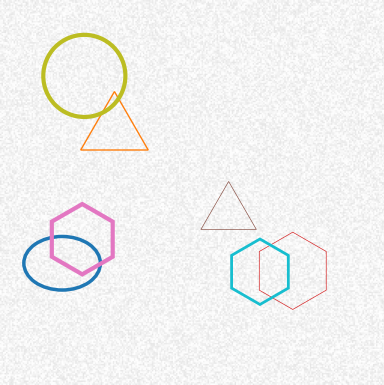[{"shape": "oval", "thickness": 2.5, "radius": 0.5, "center": [0.161, 0.316]}, {"shape": "triangle", "thickness": 1, "radius": 0.51, "center": [0.297, 0.661]}, {"shape": "hexagon", "thickness": 0.5, "radius": 0.5, "center": [0.76, 0.297]}, {"shape": "triangle", "thickness": 0.5, "radius": 0.42, "center": [0.594, 0.446]}, {"shape": "hexagon", "thickness": 3, "radius": 0.46, "center": [0.214, 0.379]}, {"shape": "circle", "thickness": 3, "radius": 0.53, "center": [0.219, 0.803]}, {"shape": "hexagon", "thickness": 2, "radius": 0.43, "center": [0.675, 0.294]}]